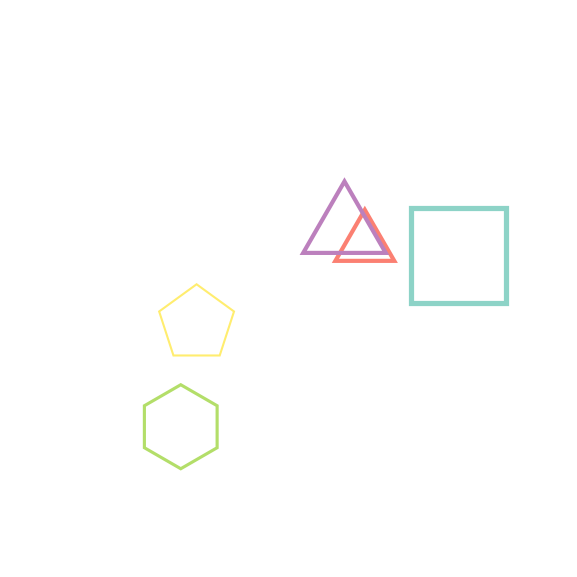[{"shape": "square", "thickness": 2.5, "radius": 0.41, "center": [0.794, 0.557]}, {"shape": "triangle", "thickness": 2, "radius": 0.29, "center": [0.632, 0.577]}, {"shape": "hexagon", "thickness": 1.5, "radius": 0.36, "center": [0.313, 0.26]}, {"shape": "triangle", "thickness": 2, "radius": 0.41, "center": [0.596, 0.602]}, {"shape": "pentagon", "thickness": 1, "radius": 0.34, "center": [0.34, 0.439]}]